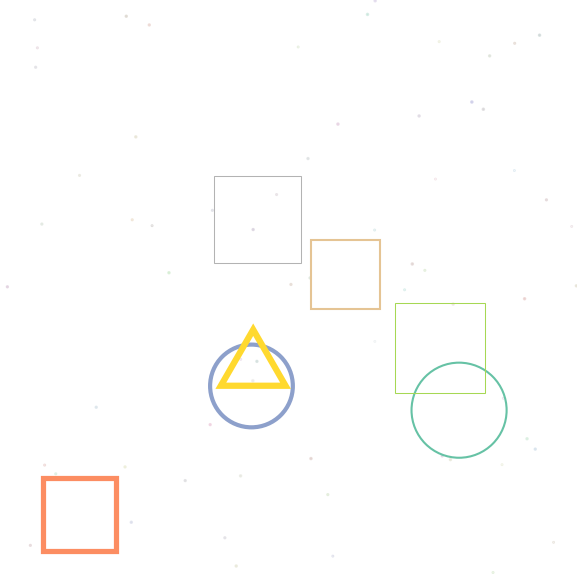[{"shape": "circle", "thickness": 1, "radius": 0.41, "center": [0.795, 0.289]}, {"shape": "square", "thickness": 2.5, "radius": 0.32, "center": [0.137, 0.108]}, {"shape": "circle", "thickness": 2, "radius": 0.36, "center": [0.435, 0.331]}, {"shape": "square", "thickness": 0.5, "radius": 0.39, "center": [0.762, 0.397]}, {"shape": "triangle", "thickness": 3, "radius": 0.32, "center": [0.438, 0.364]}, {"shape": "square", "thickness": 1, "radius": 0.3, "center": [0.598, 0.524]}, {"shape": "square", "thickness": 0.5, "radius": 0.38, "center": [0.446, 0.619]}]